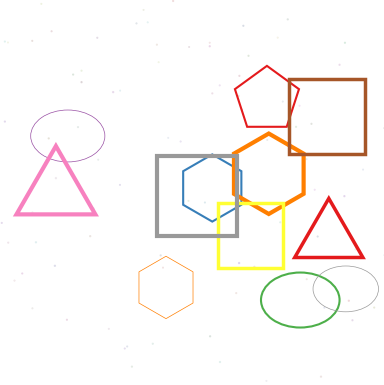[{"shape": "pentagon", "thickness": 1.5, "radius": 0.44, "center": [0.693, 0.741]}, {"shape": "triangle", "thickness": 2.5, "radius": 0.51, "center": [0.854, 0.382]}, {"shape": "hexagon", "thickness": 1.5, "radius": 0.44, "center": [0.551, 0.512]}, {"shape": "oval", "thickness": 1.5, "radius": 0.51, "center": [0.78, 0.221]}, {"shape": "oval", "thickness": 0.5, "radius": 0.48, "center": [0.176, 0.647]}, {"shape": "hexagon", "thickness": 3, "radius": 0.52, "center": [0.698, 0.549]}, {"shape": "hexagon", "thickness": 0.5, "radius": 0.41, "center": [0.431, 0.253]}, {"shape": "square", "thickness": 2.5, "radius": 0.43, "center": [0.651, 0.388]}, {"shape": "square", "thickness": 2.5, "radius": 0.49, "center": [0.85, 0.697]}, {"shape": "triangle", "thickness": 3, "radius": 0.59, "center": [0.145, 0.502]}, {"shape": "square", "thickness": 3, "radius": 0.52, "center": [0.512, 0.492]}, {"shape": "oval", "thickness": 0.5, "radius": 0.43, "center": [0.898, 0.25]}]